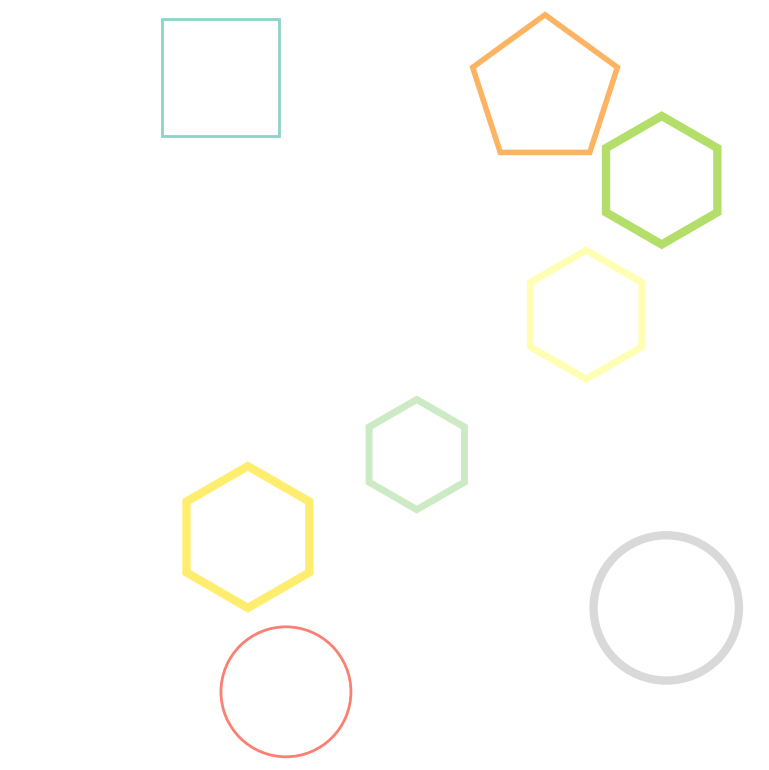[{"shape": "square", "thickness": 1, "radius": 0.38, "center": [0.286, 0.899]}, {"shape": "hexagon", "thickness": 2.5, "radius": 0.42, "center": [0.761, 0.591]}, {"shape": "circle", "thickness": 1, "radius": 0.42, "center": [0.371, 0.102]}, {"shape": "pentagon", "thickness": 2, "radius": 0.49, "center": [0.708, 0.882]}, {"shape": "hexagon", "thickness": 3, "radius": 0.42, "center": [0.859, 0.766]}, {"shape": "circle", "thickness": 3, "radius": 0.47, "center": [0.865, 0.211]}, {"shape": "hexagon", "thickness": 2.5, "radius": 0.36, "center": [0.541, 0.41]}, {"shape": "hexagon", "thickness": 3, "radius": 0.46, "center": [0.322, 0.303]}]